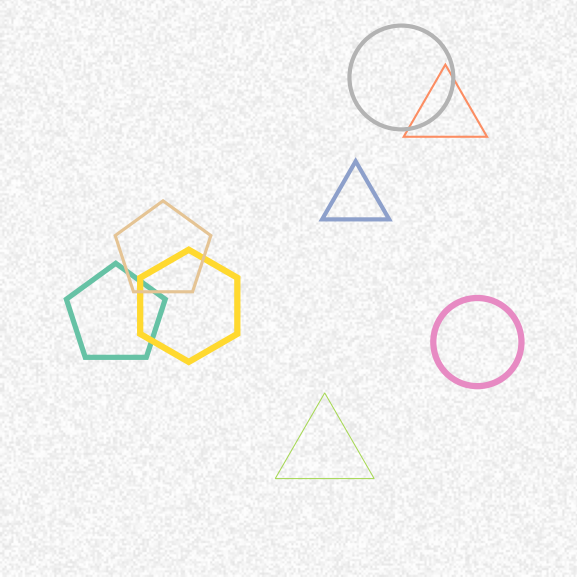[{"shape": "pentagon", "thickness": 2.5, "radius": 0.45, "center": [0.201, 0.453]}, {"shape": "triangle", "thickness": 1, "radius": 0.42, "center": [0.771, 0.804]}, {"shape": "triangle", "thickness": 2, "radius": 0.34, "center": [0.616, 0.653]}, {"shape": "circle", "thickness": 3, "radius": 0.38, "center": [0.827, 0.407]}, {"shape": "triangle", "thickness": 0.5, "radius": 0.49, "center": [0.562, 0.22]}, {"shape": "hexagon", "thickness": 3, "radius": 0.49, "center": [0.327, 0.47]}, {"shape": "pentagon", "thickness": 1.5, "radius": 0.44, "center": [0.282, 0.564]}, {"shape": "circle", "thickness": 2, "radius": 0.45, "center": [0.695, 0.865]}]